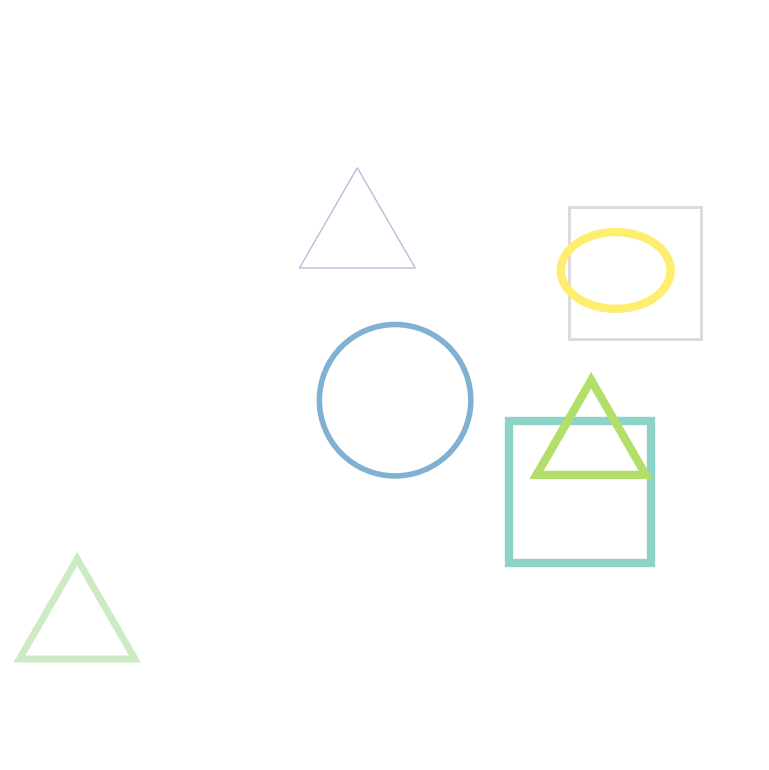[{"shape": "square", "thickness": 3, "radius": 0.46, "center": [0.753, 0.361]}, {"shape": "triangle", "thickness": 0.5, "radius": 0.43, "center": [0.464, 0.695]}, {"shape": "circle", "thickness": 2, "radius": 0.49, "center": [0.513, 0.48]}, {"shape": "triangle", "thickness": 3, "radius": 0.41, "center": [0.768, 0.424]}, {"shape": "square", "thickness": 1, "radius": 0.43, "center": [0.824, 0.646]}, {"shape": "triangle", "thickness": 2.5, "radius": 0.43, "center": [0.1, 0.188]}, {"shape": "oval", "thickness": 3, "radius": 0.36, "center": [0.8, 0.649]}]